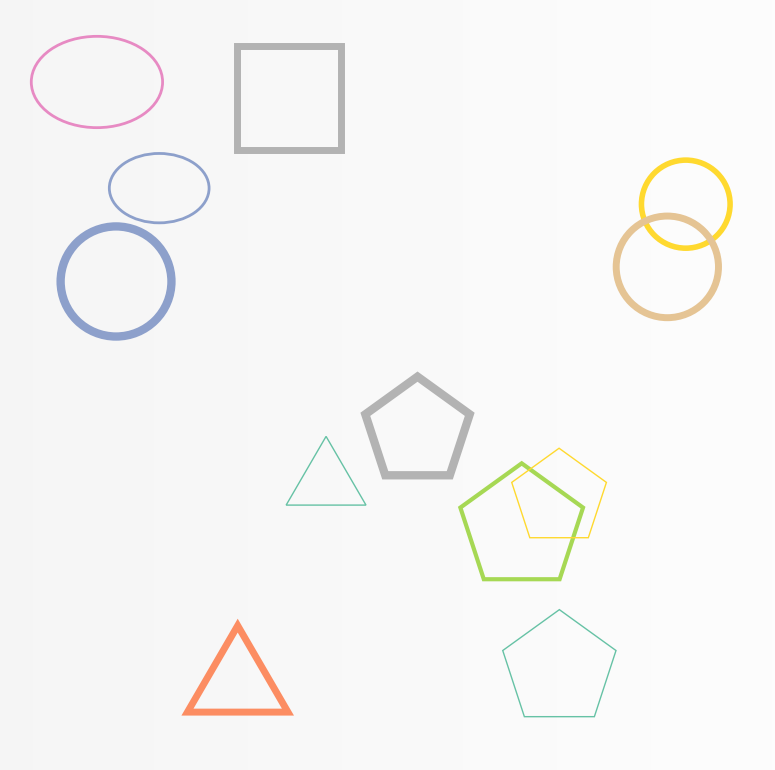[{"shape": "triangle", "thickness": 0.5, "radius": 0.3, "center": [0.421, 0.374]}, {"shape": "pentagon", "thickness": 0.5, "radius": 0.38, "center": [0.722, 0.131]}, {"shape": "triangle", "thickness": 2.5, "radius": 0.37, "center": [0.307, 0.113]}, {"shape": "circle", "thickness": 3, "radius": 0.36, "center": [0.15, 0.634]}, {"shape": "oval", "thickness": 1, "radius": 0.32, "center": [0.205, 0.756]}, {"shape": "oval", "thickness": 1, "radius": 0.42, "center": [0.125, 0.894]}, {"shape": "pentagon", "thickness": 1.5, "radius": 0.42, "center": [0.673, 0.315]}, {"shape": "circle", "thickness": 2, "radius": 0.29, "center": [0.885, 0.735]}, {"shape": "pentagon", "thickness": 0.5, "radius": 0.32, "center": [0.721, 0.354]}, {"shape": "circle", "thickness": 2.5, "radius": 0.33, "center": [0.861, 0.653]}, {"shape": "square", "thickness": 2.5, "radius": 0.33, "center": [0.373, 0.873]}, {"shape": "pentagon", "thickness": 3, "radius": 0.35, "center": [0.539, 0.44]}]